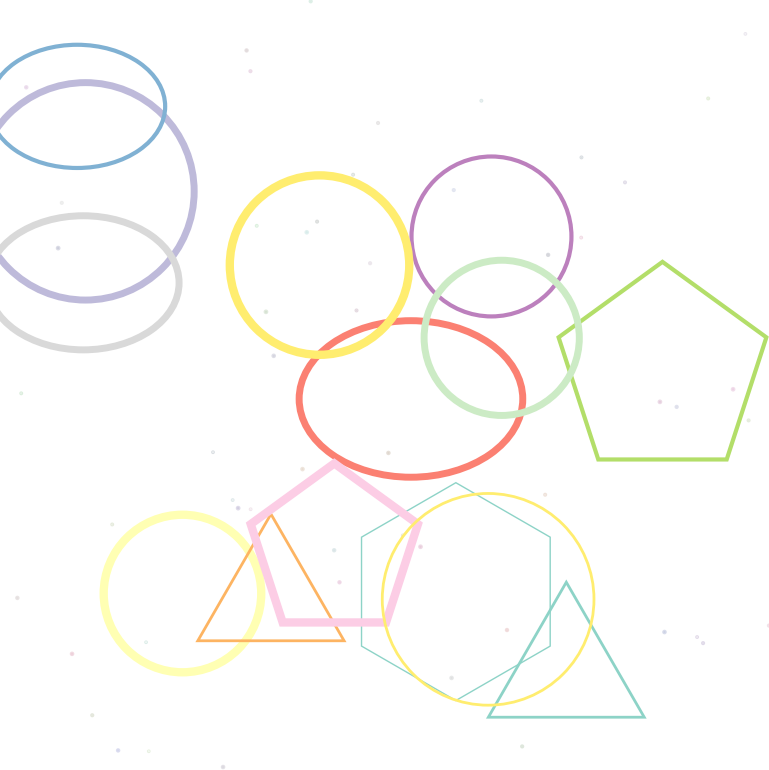[{"shape": "triangle", "thickness": 1, "radius": 0.58, "center": [0.735, 0.127]}, {"shape": "hexagon", "thickness": 0.5, "radius": 0.71, "center": [0.592, 0.232]}, {"shape": "circle", "thickness": 3, "radius": 0.51, "center": [0.237, 0.229]}, {"shape": "circle", "thickness": 2.5, "radius": 0.71, "center": [0.111, 0.752]}, {"shape": "oval", "thickness": 2.5, "radius": 0.73, "center": [0.534, 0.482]}, {"shape": "oval", "thickness": 1.5, "radius": 0.57, "center": [0.1, 0.862]}, {"shape": "triangle", "thickness": 1, "radius": 0.55, "center": [0.352, 0.223]}, {"shape": "pentagon", "thickness": 1.5, "radius": 0.71, "center": [0.86, 0.518]}, {"shape": "pentagon", "thickness": 3, "radius": 0.57, "center": [0.434, 0.284]}, {"shape": "oval", "thickness": 2.5, "radius": 0.62, "center": [0.108, 0.633]}, {"shape": "circle", "thickness": 1.5, "radius": 0.52, "center": [0.638, 0.693]}, {"shape": "circle", "thickness": 2.5, "radius": 0.5, "center": [0.652, 0.561]}, {"shape": "circle", "thickness": 1, "radius": 0.69, "center": [0.634, 0.222]}, {"shape": "circle", "thickness": 3, "radius": 0.58, "center": [0.415, 0.656]}]